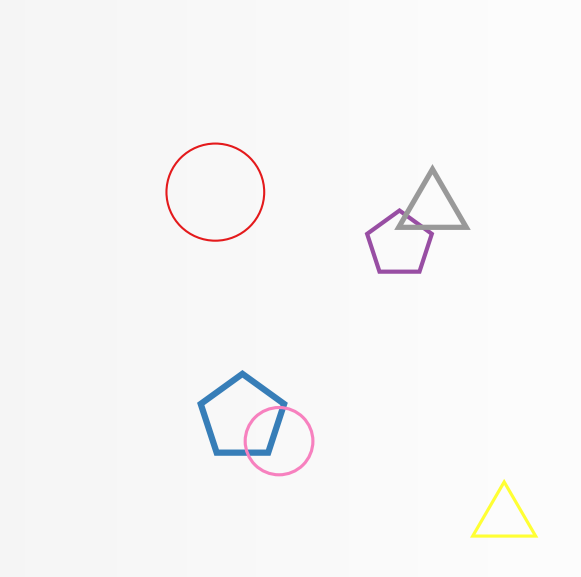[{"shape": "circle", "thickness": 1, "radius": 0.42, "center": [0.37, 0.666]}, {"shape": "pentagon", "thickness": 3, "radius": 0.38, "center": [0.417, 0.276]}, {"shape": "pentagon", "thickness": 2, "radius": 0.29, "center": [0.687, 0.576]}, {"shape": "triangle", "thickness": 1.5, "radius": 0.31, "center": [0.867, 0.102]}, {"shape": "circle", "thickness": 1.5, "radius": 0.29, "center": [0.48, 0.235]}, {"shape": "triangle", "thickness": 2.5, "radius": 0.34, "center": [0.744, 0.639]}]